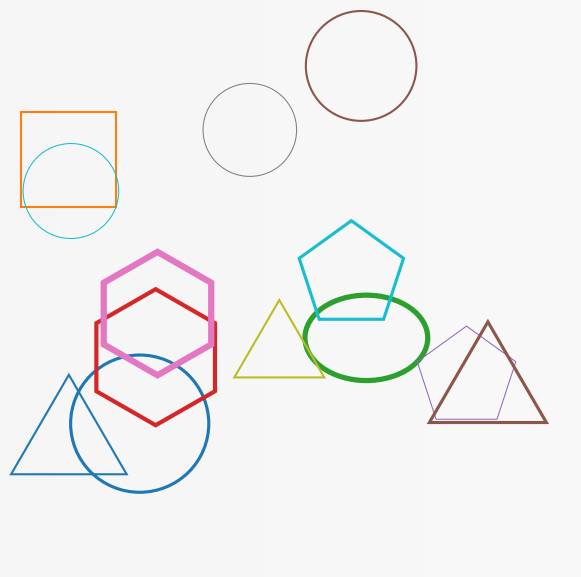[{"shape": "triangle", "thickness": 1, "radius": 0.57, "center": [0.118, 0.235]}, {"shape": "circle", "thickness": 1.5, "radius": 0.59, "center": [0.24, 0.266]}, {"shape": "square", "thickness": 1, "radius": 0.41, "center": [0.118, 0.722]}, {"shape": "oval", "thickness": 2.5, "radius": 0.53, "center": [0.63, 0.414]}, {"shape": "hexagon", "thickness": 2, "radius": 0.59, "center": [0.268, 0.381]}, {"shape": "pentagon", "thickness": 0.5, "radius": 0.45, "center": [0.803, 0.345]}, {"shape": "circle", "thickness": 1, "radius": 0.48, "center": [0.621, 0.885]}, {"shape": "triangle", "thickness": 1.5, "radius": 0.58, "center": [0.839, 0.326]}, {"shape": "hexagon", "thickness": 3, "radius": 0.53, "center": [0.271, 0.456]}, {"shape": "circle", "thickness": 0.5, "radius": 0.4, "center": [0.43, 0.774]}, {"shape": "triangle", "thickness": 1, "radius": 0.45, "center": [0.481, 0.39]}, {"shape": "circle", "thickness": 0.5, "radius": 0.41, "center": [0.122, 0.668]}, {"shape": "pentagon", "thickness": 1.5, "radius": 0.47, "center": [0.604, 0.523]}]